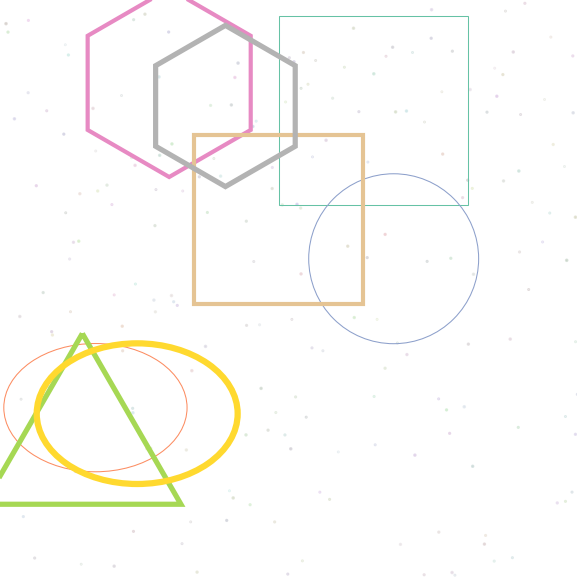[{"shape": "square", "thickness": 0.5, "radius": 0.82, "center": [0.647, 0.807]}, {"shape": "oval", "thickness": 0.5, "radius": 0.79, "center": [0.165, 0.293]}, {"shape": "circle", "thickness": 0.5, "radius": 0.74, "center": [0.682, 0.551]}, {"shape": "hexagon", "thickness": 2, "radius": 0.82, "center": [0.293, 0.856]}, {"shape": "triangle", "thickness": 2.5, "radius": 0.99, "center": [0.143, 0.225]}, {"shape": "oval", "thickness": 3, "radius": 0.87, "center": [0.238, 0.283]}, {"shape": "square", "thickness": 2, "radius": 0.73, "center": [0.482, 0.619]}, {"shape": "hexagon", "thickness": 2.5, "radius": 0.7, "center": [0.39, 0.816]}]